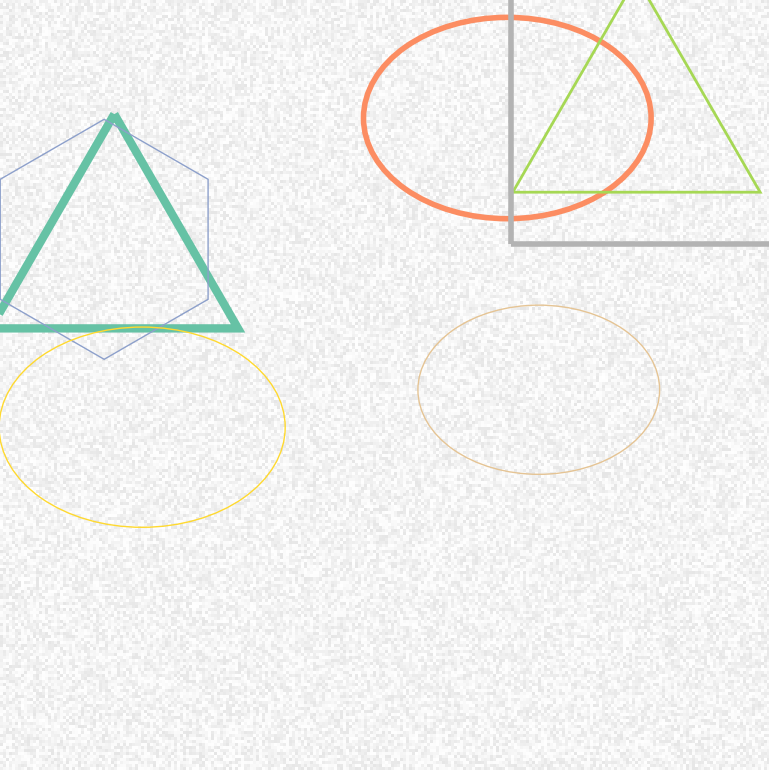[{"shape": "triangle", "thickness": 3, "radius": 0.93, "center": [0.148, 0.666]}, {"shape": "oval", "thickness": 2, "radius": 0.93, "center": [0.659, 0.847]}, {"shape": "hexagon", "thickness": 0.5, "radius": 0.78, "center": [0.135, 0.689]}, {"shape": "triangle", "thickness": 1, "radius": 0.93, "center": [0.827, 0.843]}, {"shape": "oval", "thickness": 0.5, "radius": 0.93, "center": [0.185, 0.445]}, {"shape": "oval", "thickness": 0.5, "radius": 0.78, "center": [0.7, 0.494]}, {"shape": "square", "thickness": 2, "radius": 0.89, "center": [0.841, 0.86]}]